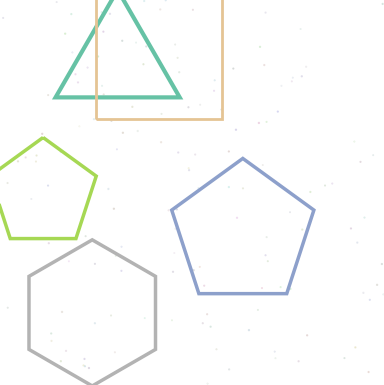[{"shape": "triangle", "thickness": 3, "radius": 0.93, "center": [0.306, 0.84]}, {"shape": "pentagon", "thickness": 2.5, "radius": 0.97, "center": [0.631, 0.394]}, {"shape": "pentagon", "thickness": 2.5, "radius": 0.73, "center": [0.112, 0.498]}, {"shape": "square", "thickness": 2, "radius": 0.82, "center": [0.414, 0.855]}, {"shape": "hexagon", "thickness": 2.5, "radius": 0.95, "center": [0.24, 0.187]}]